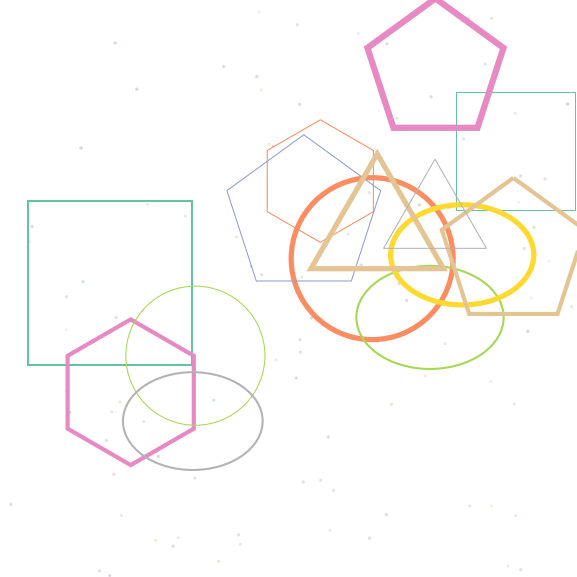[{"shape": "square", "thickness": 1, "radius": 0.71, "center": [0.191, 0.509]}, {"shape": "square", "thickness": 0.5, "radius": 0.51, "center": [0.892, 0.737]}, {"shape": "circle", "thickness": 2.5, "radius": 0.7, "center": [0.644, 0.551]}, {"shape": "hexagon", "thickness": 0.5, "radius": 0.53, "center": [0.555, 0.686]}, {"shape": "pentagon", "thickness": 0.5, "radius": 0.7, "center": [0.526, 0.626]}, {"shape": "hexagon", "thickness": 2, "radius": 0.63, "center": [0.226, 0.32]}, {"shape": "pentagon", "thickness": 3, "radius": 0.62, "center": [0.754, 0.878]}, {"shape": "oval", "thickness": 1, "radius": 0.64, "center": [0.745, 0.45]}, {"shape": "circle", "thickness": 0.5, "radius": 0.6, "center": [0.338, 0.383]}, {"shape": "oval", "thickness": 2.5, "radius": 0.62, "center": [0.8, 0.558]}, {"shape": "triangle", "thickness": 2.5, "radius": 0.66, "center": [0.653, 0.6]}, {"shape": "pentagon", "thickness": 2, "radius": 0.65, "center": [0.889, 0.561]}, {"shape": "oval", "thickness": 1, "radius": 0.6, "center": [0.334, 0.27]}, {"shape": "triangle", "thickness": 0.5, "radius": 0.51, "center": [0.753, 0.621]}]